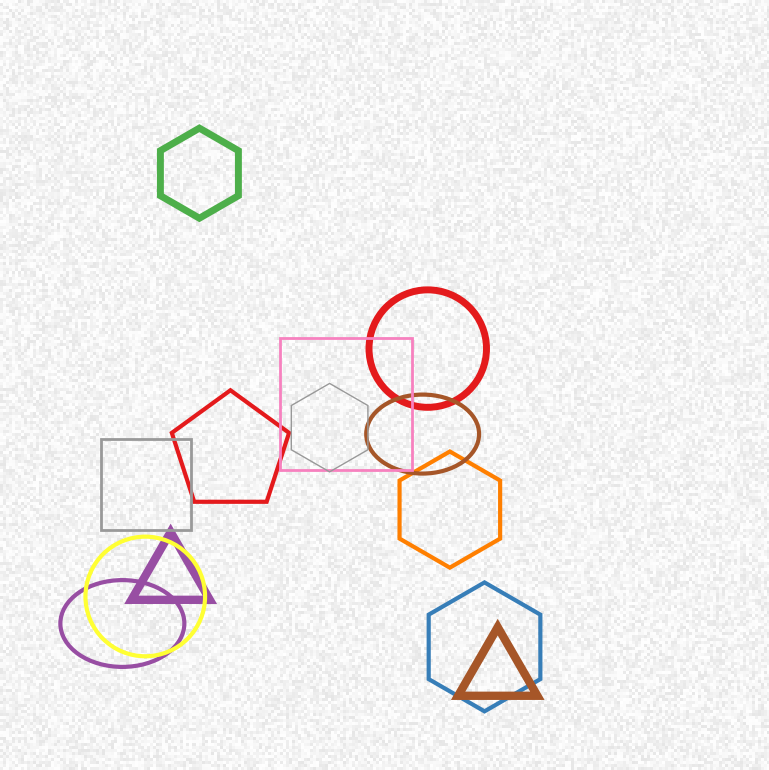[{"shape": "pentagon", "thickness": 1.5, "radius": 0.4, "center": [0.299, 0.413]}, {"shape": "circle", "thickness": 2.5, "radius": 0.38, "center": [0.556, 0.547]}, {"shape": "hexagon", "thickness": 1.5, "radius": 0.42, "center": [0.629, 0.16]}, {"shape": "hexagon", "thickness": 2.5, "radius": 0.29, "center": [0.259, 0.775]}, {"shape": "oval", "thickness": 1.5, "radius": 0.4, "center": [0.159, 0.19]}, {"shape": "triangle", "thickness": 3, "radius": 0.29, "center": [0.222, 0.25]}, {"shape": "hexagon", "thickness": 1.5, "radius": 0.38, "center": [0.584, 0.338]}, {"shape": "circle", "thickness": 1.5, "radius": 0.39, "center": [0.189, 0.225]}, {"shape": "triangle", "thickness": 3, "radius": 0.3, "center": [0.646, 0.126]}, {"shape": "oval", "thickness": 1.5, "radius": 0.37, "center": [0.549, 0.436]}, {"shape": "square", "thickness": 1, "radius": 0.43, "center": [0.45, 0.475]}, {"shape": "hexagon", "thickness": 0.5, "radius": 0.29, "center": [0.428, 0.445]}, {"shape": "square", "thickness": 1, "radius": 0.29, "center": [0.189, 0.371]}]